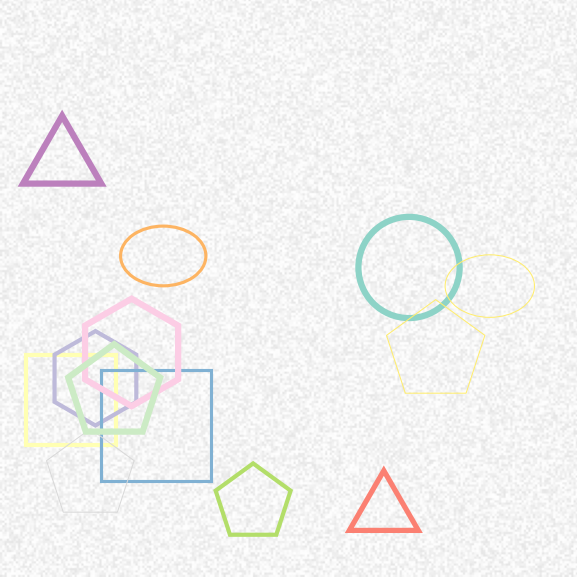[{"shape": "circle", "thickness": 3, "radius": 0.44, "center": [0.708, 0.536]}, {"shape": "square", "thickness": 2, "radius": 0.39, "center": [0.123, 0.307]}, {"shape": "hexagon", "thickness": 2, "radius": 0.41, "center": [0.165, 0.344]}, {"shape": "triangle", "thickness": 2.5, "radius": 0.34, "center": [0.665, 0.115]}, {"shape": "square", "thickness": 1.5, "radius": 0.48, "center": [0.27, 0.262]}, {"shape": "oval", "thickness": 1.5, "radius": 0.37, "center": [0.283, 0.556]}, {"shape": "pentagon", "thickness": 2, "radius": 0.34, "center": [0.438, 0.128]}, {"shape": "hexagon", "thickness": 3, "radius": 0.47, "center": [0.228, 0.389]}, {"shape": "pentagon", "thickness": 0.5, "radius": 0.4, "center": [0.156, 0.177]}, {"shape": "triangle", "thickness": 3, "radius": 0.39, "center": [0.108, 0.72]}, {"shape": "pentagon", "thickness": 3, "radius": 0.42, "center": [0.198, 0.32]}, {"shape": "oval", "thickness": 0.5, "radius": 0.39, "center": [0.848, 0.504]}, {"shape": "pentagon", "thickness": 0.5, "radius": 0.45, "center": [0.754, 0.391]}]